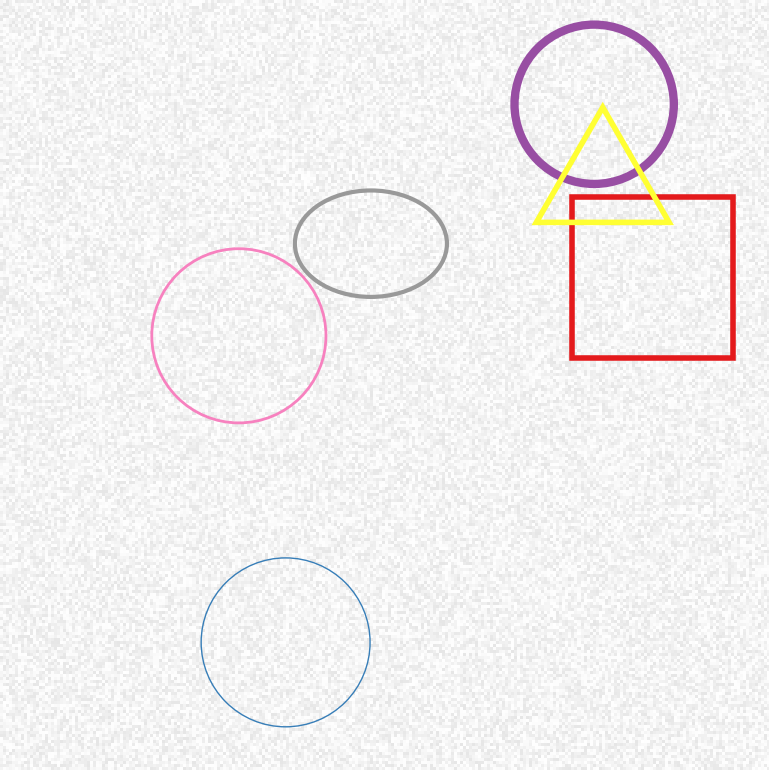[{"shape": "square", "thickness": 2, "radius": 0.52, "center": [0.847, 0.64]}, {"shape": "circle", "thickness": 0.5, "radius": 0.55, "center": [0.371, 0.166]}, {"shape": "circle", "thickness": 3, "radius": 0.52, "center": [0.772, 0.865]}, {"shape": "triangle", "thickness": 2, "radius": 0.5, "center": [0.783, 0.761]}, {"shape": "circle", "thickness": 1, "radius": 0.57, "center": [0.31, 0.564]}, {"shape": "oval", "thickness": 1.5, "radius": 0.49, "center": [0.482, 0.684]}]